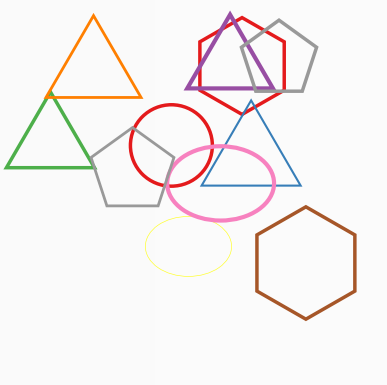[{"shape": "hexagon", "thickness": 2.5, "radius": 0.63, "center": [0.625, 0.829]}, {"shape": "circle", "thickness": 2.5, "radius": 0.53, "center": [0.442, 0.622]}, {"shape": "triangle", "thickness": 1.5, "radius": 0.74, "center": [0.648, 0.592]}, {"shape": "triangle", "thickness": 2.5, "radius": 0.66, "center": [0.13, 0.63]}, {"shape": "triangle", "thickness": 3, "radius": 0.64, "center": [0.594, 0.834]}, {"shape": "triangle", "thickness": 2, "radius": 0.71, "center": [0.241, 0.818]}, {"shape": "oval", "thickness": 0.5, "radius": 0.56, "center": [0.486, 0.36]}, {"shape": "hexagon", "thickness": 2.5, "radius": 0.73, "center": [0.789, 0.317]}, {"shape": "oval", "thickness": 3, "radius": 0.69, "center": [0.569, 0.524]}, {"shape": "pentagon", "thickness": 2, "radius": 0.56, "center": [0.342, 0.556]}, {"shape": "pentagon", "thickness": 2.5, "radius": 0.51, "center": [0.72, 0.846]}]